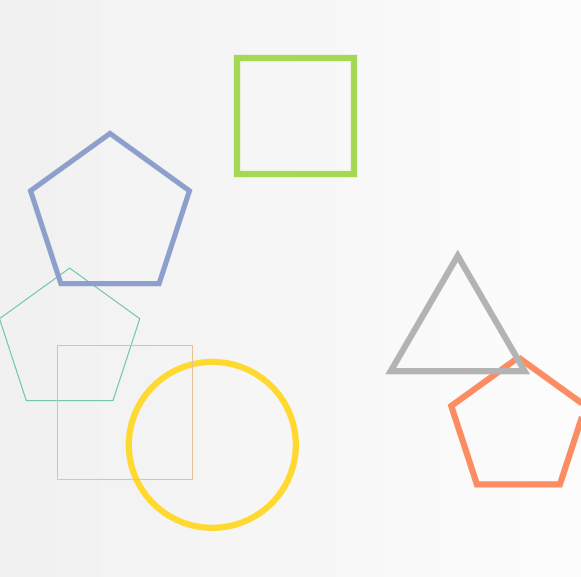[{"shape": "pentagon", "thickness": 0.5, "radius": 0.63, "center": [0.12, 0.408]}, {"shape": "pentagon", "thickness": 3, "radius": 0.61, "center": [0.892, 0.259]}, {"shape": "pentagon", "thickness": 2.5, "radius": 0.72, "center": [0.189, 0.624]}, {"shape": "square", "thickness": 3, "radius": 0.5, "center": [0.509, 0.798]}, {"shape": "circle", "thickness": 3, "radius": 0.72, "center": [0.365, 0.229]}, {"shape": "square", "thickness": 0.5, "radius": 0.58, "center": [0.214, 0.285]}, {"shape": "triangle", "thickness": 3, "radius": 0.67, "center": [0.787, 0.423]}]